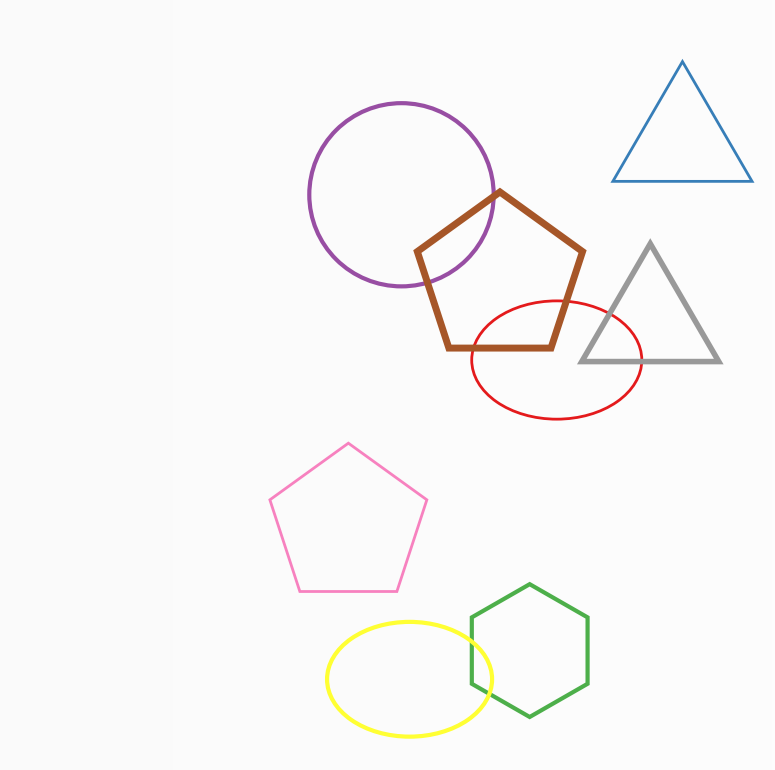[{"shape": "oval", "thickness": 1, "radius": 0.55, "center": [0.718, 0.532]}, {"shape": "triangle", "thickness": 1, "radius": 0.52, "center": [0.881, 0.816]}, {"shape": "hexagon", "thickness": 1.5, "radius": 0.43, "center": [0.683, 0.155]}, {"shape": "circle", "thickness": 1.5, "radius": 0.59, "center": [0.518, 0.747]}, {"shape": "oval", "thickness": 1.5, "radius": 0.53, "center": [0.528, 0.118]}, {"shape": "pentagon", "thickness": 2.5, "radius": 0.56, "center": [0.645, 0.639]}, {"shape": "pentagon", "thickness": 1, "radius": 0.53, "center": [0.45, 0.318]}, {"shape": "triangle", "thickness": 2, "radius": 0.51, "center": [0.839, 0.581]}]